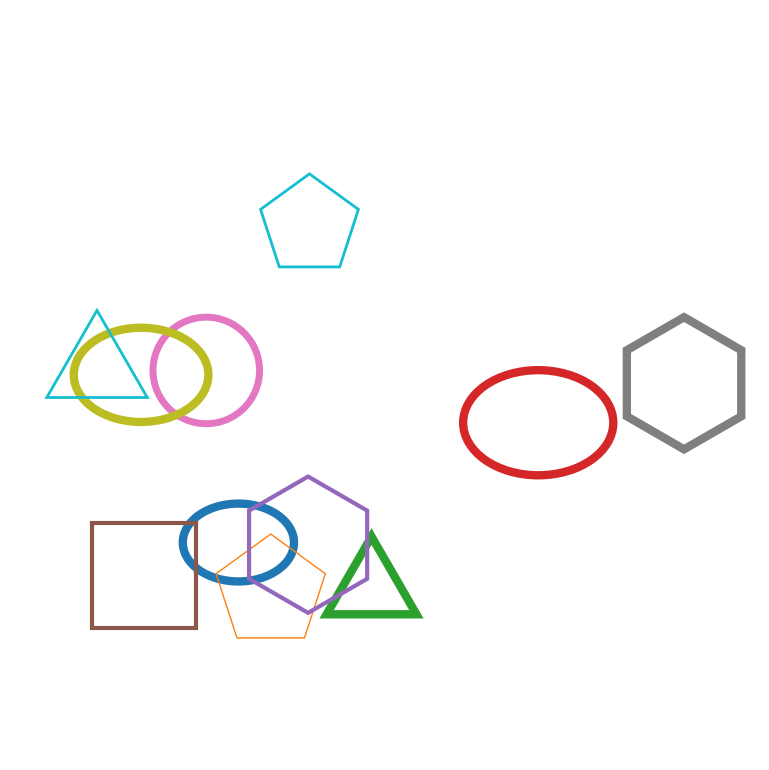[{"shape": "oval", "thickness": 3, "radius": 0.36, "center": [0.31, 0.295]}, {"shape": "pentagon", "thickness": 0.5, "radius": 0.37, "center": [0.352, 0.232]}, {"shape": "triangle", "thickness": 3, "radius": 0.34, "center": [0.482, 0.236]}, {"shape": "oval", "thickness": 3, "radius": 0.49, "center": [0.699, 0.451]}, {"shape": "hexagon", "thickness": 1.5, "radius": 0.44, "center": [0.4, 0.293]}, {"shape": "square", "thickness": 1.5, "radius": 0.34, "center": [0.187, 0.253]}, {"shape": "circle", "thickness": 2.5, "radius": 0.35, "center": [0.268, 0.519]}, {"shape": "hexagon", "thickness": 3, "radius": 0.43, "center": [0.888, 0.502]}, {"shape": "oval", "thickness": 3, "radius": 0.44, "center": [0.183, 0.513]}, {"shape": "pentagon", "thickness": 1, "radius": 0.33, "center": [0.402, 0.707]}, {"shape": "triangle", "thickness": 1, "radius": 0.38, "center": [0.126, 0.521]}]